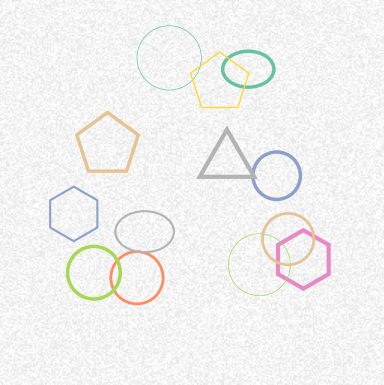[{"shape": "circle", "thickness": 0.5, "radius": 0.42, "center": [0.439, 0.85]}, {"shape": "oval", "thickness": 2.5, "radius": 0.33, "center": [0.645, 0.82]}, {"shape": "circle", "thickness": 2, "radius": 0.34, "center": [0.356, 0.279]}, {"shape": "hexagon", "thickness": 1.5, "radius": 0.35, "center": [0.192, 0.444]}, {"shape": "circle", "thickness": 2.5, "radius": 0.31, "center": [0.719, 0.544]}, {"shape": "hexagon", "thickness": 3, "radius": 0.38, "center": [0.788, 0.326]}, {"shape": "circle", "thickness": 0.5, "radius": 0.4, "center": [0.674, 0.312]}, {"shape": "circle", "thickness": 2.5, "radius": 0.34, "center": [0.244, 0.292]}, {"shape": "pentagon", "thickness": 1, "radius": 0.4, "center": [0.571, 0.785]}, {"shape": "circle", "thickness": 2, "radius": 0.33, "center": [0.749, 0.379]}, {"shape": "pentagon", "thickness": 2.5, "radius": 0.42, "center": [0.279, 0.624]}, {"shape": "triangle", "thickness": 3, "radius": 0.41, "center": [0.589, 0.582]}, {"shape": "oval", "thickness": 1.5, "radius": 0.38, "center": [0.376, 0.398]}]